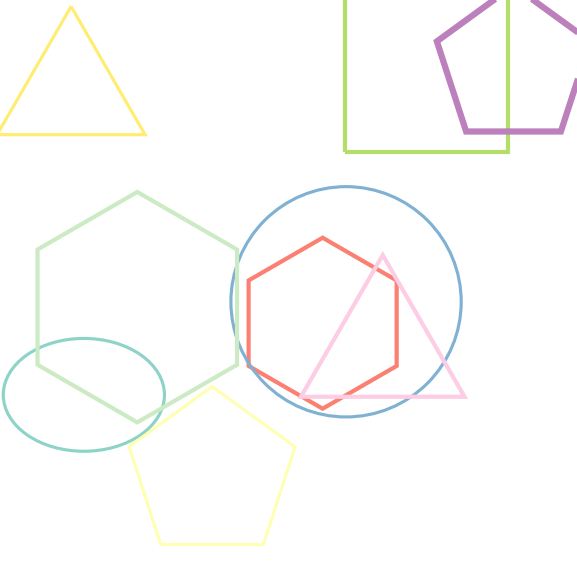[{"shape": "oval", "thickness": 1.5, "radius": 0.7, "center": [0.145, 0.315]}, {"shape": "pentagon", "thickness": 1.5, "radius": 0.76, "center": [0.367, 0.179]}, {"shape": "hexagon", "thickness": 2, "radius": 0.74, "center": [0.559, 0.439]}, {"shape": "circle", "thickness": 1.5, "radius": 1.0, "center": [0.599, 0.477]}, {"shape": "square", "thickness": 2, "radius": 0.7, "center": [0.739, 0.878]}, {"shape": "triangle", "thickness": 2, "radius": 0.82, "center": [0.663, 0.394]}, {"shape": "pentagon", "thickness": 3, "radius": 0.7, "center": [0.889, 0.884]}, {"shape": "hexagon", "thickness": 2, "radius": 1.0, "center": [0.238, 0.467]}, {"shape": "triangle", "thickness": 1.5, "radius": 0.74, "center": [0.123, 0.84]}]